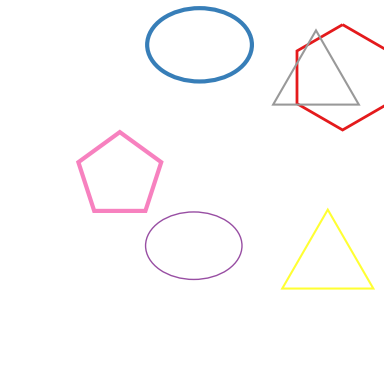[{"shape": "hexagon", "thickness": 2, "radius": 0.68, "center": [0.89, 0.799]}, {"shape": "oval", "thickness": 3, "radius": 0.68, "center": [0.518, 0.884]}, {"shape": "oval", "thickness": 1, "radius": 0.63, "center": [0.503, 0.362]}, {"shape": "triangle", "thickness": 1.5, "radius": 0.68, "center": [0.851, 0.319]}, {"shape": "pentagon", "thickness": 3, "radius": 0.57, "center": [0.311, 0.544]}, {"shape": "triangle", "thickness": 1.5, "radius": 0.64, "center": [0.821, 0.793]}]